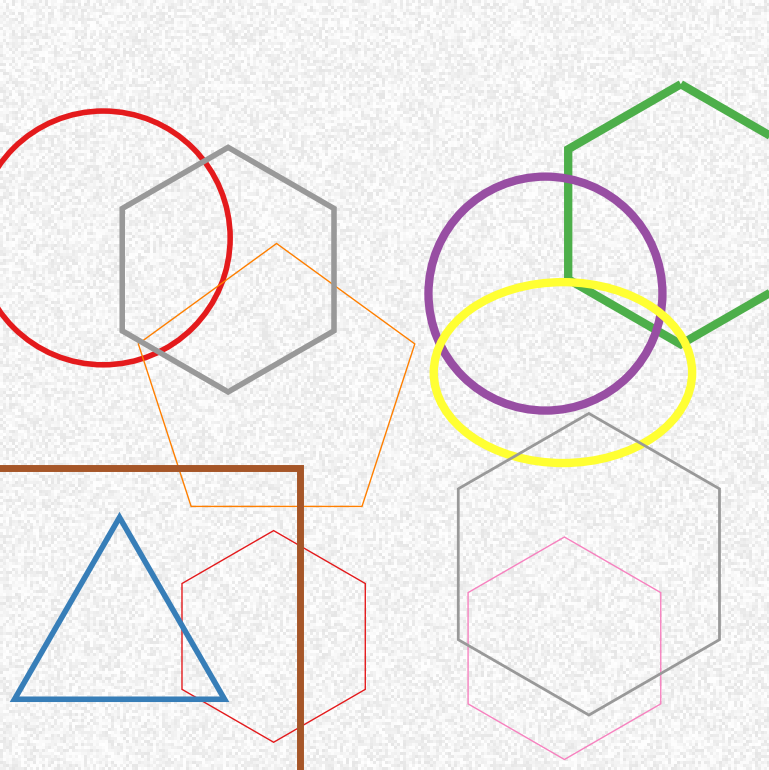[{"shape": "circle", "thickness": 2, "radius": 0.82, "center": [0.134, 0.691]}, {"shape": "hexagon", "thickness": 0.5, "radius": 0.69, "center": [0.355, 0.173]}, {"shape": "triangle", "thickness": 2, "radius": 0.79, "center": [0.155, 0.171]}, {"shape": "hexagon", "thickness": 3, "radius": 0.84, "center": [0.884, 0.722]}, {"shape": "circle", "thickness": 3, "radius": 0.76, "center": [0.708, 0.619]}, {"shape": "pentagon", "thickness": 0.5, "radius": 0.94, "center": [0.359, 0.495]}, {"shape": "oval", "thickness": 3, "radius": 0.84, "center": [0.731, 0.516]}, {"shape": "square", "thickness": 2.5, "radius": 0.98, "center": [0.192, 0.195]}, {"shape": "hexagon", "thickness": 0.5, "radius": 0.72, "center": [0.733, 0.158]}, {"shape": "hexagon", "thickness": 2, "radius": 0.79, "center": [0.296, 0.65]}, {"shape": "hexagon", "thickness": 1, "radius": 0.98, "center": [0.765, 0.267]}]